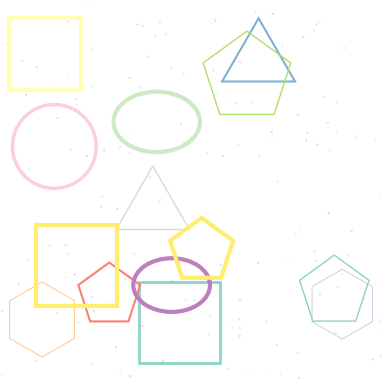[{"shape": "square", "thickness": 2, "radius": 0.53, "center": [0.467, 0.163]}, {"shape": "pentagon", "thickness": 1, "radius": 0.47, "center": [0.868, 0.243]}, {"shape": "square", "thickness": 3, "radius": 0.47, "center": [0.116, 0.859]}, {"shape": "hexagon", "thickness": 0.5, "radius": 0.45, "center": [0.889, 0.21]}, {"shape": "pentagon", "thickness": 1.5, "radius": 0.42, "center": [0.284, 0.234]}, {"shape": "triangle", "thickness": 1.5, "radius": 0.55, "center": [0.672, 0.843]}, {"shape": "hexagon", "thickness": 0.5, "radius": 0.49, "center": [0.11, 0.17]}, {"shape": "pentagon", "thickness": 1, "radius": 0.6, "center": [0.641, 0.799]}, {"shape": "circle", "thickness": 2.5, "radius": 0.54, "center": [0.141, 0.62]}, {"shape": "triangle", "thickness": 1, "radius": 0.55, "center": [0.397, 0.459]}, {"shape": "oval", "thickness": 3, "radius": 0.5, "center": [0.446, 0.259]}, {"shape": "oval", "thickness": 3, "radius": 0.56, "center": [0.407, 0.683]}, {"shape": "pentagon", "thickness": 3, "radius": 0.43, "center": [0.524, 0.348]}, {"shape": "square", "thickness": 3, "radius": 0.52, "center": [0.199, 0.31]}]